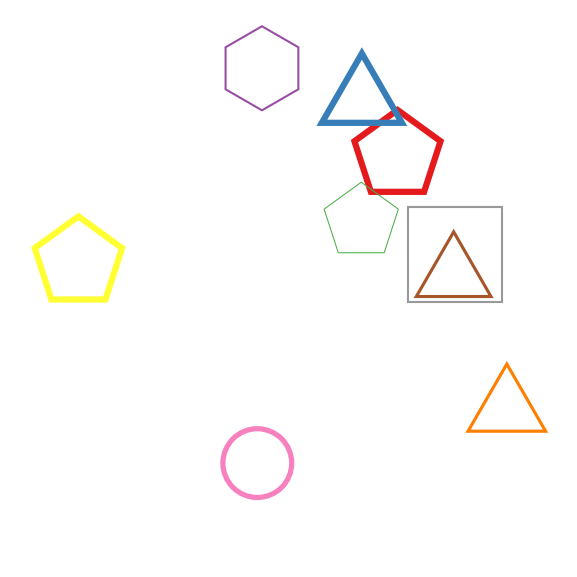[{"shape": "pentagon", "thickness": 3, "radius": 0.39, "center": [0.688, 0.73]}, {"shape": "triangle", "thickness": 3, "radius": 0.4, "center": [0.627, 0.826]}, {"shape": "pentagon", "thickness": 0.5, "radius": 0.34, "center": [0.626, 0.616]}, {"shape": "hexagon", "thickness": 1, "radius": 0.36, "center": [0.454, 0.881]}, {"shape": "triangle", "thickness": 1.5, "radius": 0.39, "center": [0.878, 0.291]}, {"shape": "pentagon", "thickness": 3, "radius": 0.4, "center": [0.136, 0.545]}, {"shape": "triangle", "thickness": 1.5, "radius": 0.37, "center": [0.786, 0.523]}, {"shape": "circle", "thickness": 2.5, "radius": 0.3, "center": [0.446, 0.197]}, {"shape": "square", "thickness": 1, "radius": 0.41, "center": [0.787, 0.558]}]